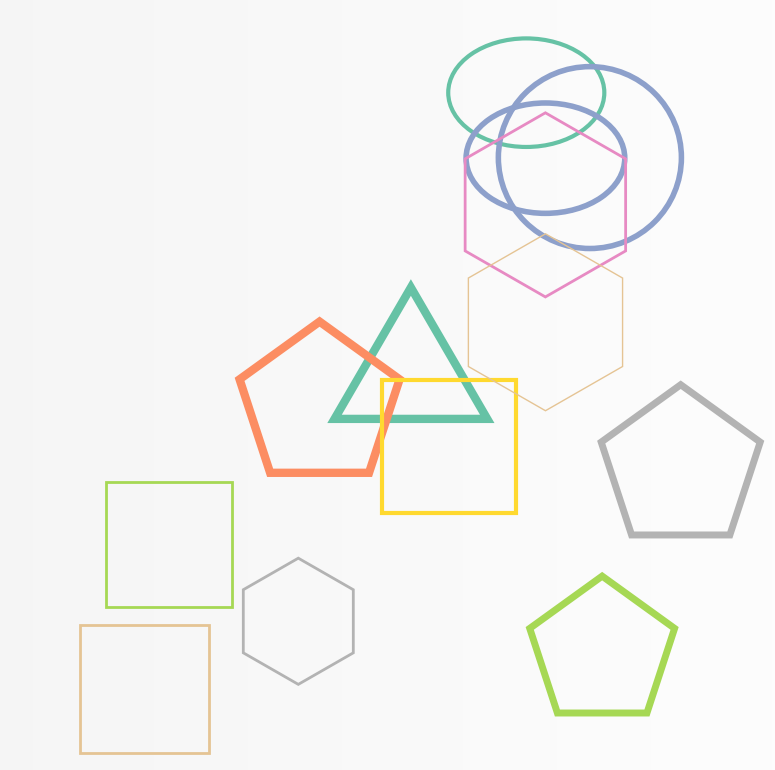[{"shape": "triangle", "thickness": 3, "radius": 0.57, "center": [0.53, 0.513]}, {"shape": "oval", "thickness": 1.5, "radius": 0.5, "center": [0.679, 0.88]}, {"shape": "pentagon", "thickness": 3, "radius": 0.54, "center": [0.412, 0.474]}, {"shape": "circle", "thickness": 2, "radius": 0.59, "center": [0.761, 0.795]}, {"shape": "oval", "thickness": 2, "radius": 0.51, "center": [0.704, 0.795]}, {"shape": "hexagon", "thickness": 1, "radius": 0.6, "center": [0.704, 0.734]}, {"shape": "pentagon", "thickness": 2.5, "radius": 0.49, "center": [0.777, 0.154]}, {"shape": "square", "thickness": 1, "radius": 0.41, "center": [0.218, 0.293]}, {"shape": "square", "thickness": 1.5, "radius": 0.43, "center": [0.58, 0.42]}, {"shape": "hexagon", "thickness": 0.5, "radius": 0.57, "center": [0.704, 0.581]}, {"shape": "square", "thickness": 1, "radius": 0.42, "center": [0.186, 0.105]}, {"shape": "hexagon", "thickness": 1, "radius": 0.41, "center": [0.385, 0.193]}, {"shape": "pentagon", "thickness": 2.5, "radius": 0.54, "center": [0.878, 0.393]}]